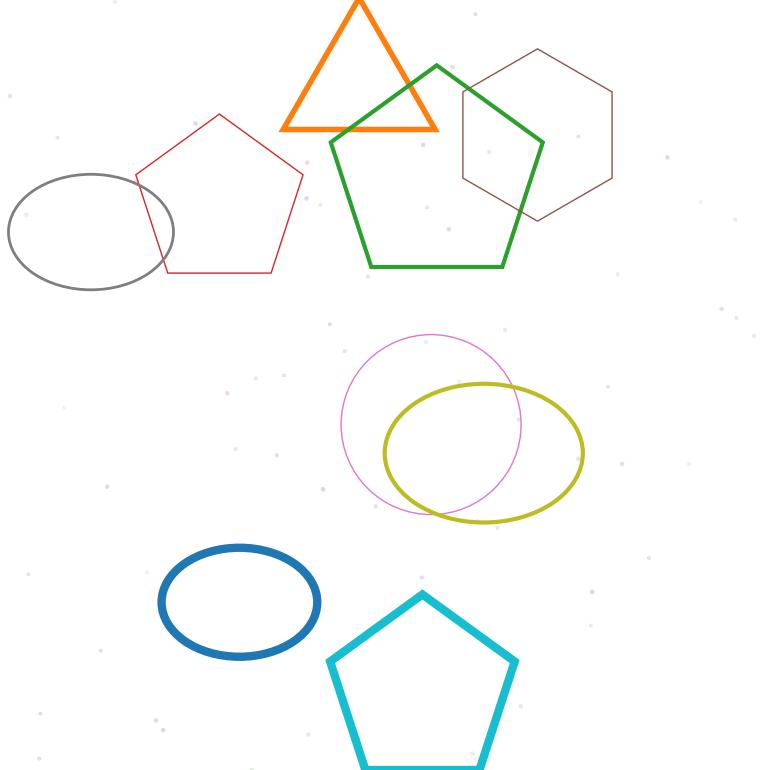[{"shape": "oval", "thickness": 3, "radius": 0.51, "center": [0.311, 0.218]}, {"shape": "triangle", "thickness": 2, "radius": 0.57, "center": [0.466, 0.889]}, {"shape": "pentagon", "thickness": 1.5, "radius": 0.72, "center": [0.567, 0.77]}, {"shape": "pentagon", "thickness": 0.5, "radius": 0.57, "center": [0.285, 0.738]}, {"shape": "hexagon", "thickness": 0.5, "radius": 0.56, "center": [0.698, 0.825]}, {"shape": "circle", "thickness": 0.5, "radius": 0.58, "center": [0.56, 0.449]}, {"shape": "oval", "thickness": 1, "radius": 0.54, "center": [0.118, 0.699]}, {"shape": "oval", "thickness": 1.5, "radius": 0.64, "center": [0.628, 0.411]}, {"shape": "pentagon", "thickness": 3, "radius": 0.63, "center": [0.549, 0.102]}]